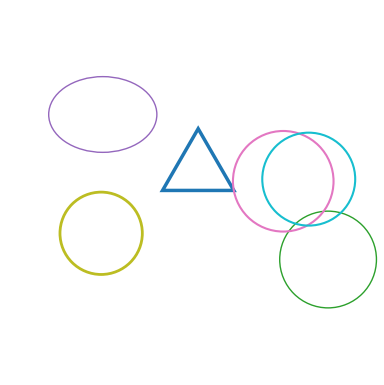[{"shape": "triangle", "thickness": 2.5, "radius": 0.53, "center": [0.515, 0.559]}, {"shape": "circle", "thickness": 1, "radius": 0.63, "center": [0.852, 0.326]}, {"shape": "oval", "thickness": 1, "radius": 0.7, "center": [0.267, 0.703]}, {"shape": "circle", "thickness": 1.5, "radius": 0.65, "center": [0.736, 0.529]}, {"shape": "circle", "thickness": 2, "radius": 0.53, "center": [0.263, 0.394]}, {"shape": "circle", "thickness": 1.5, "radius": 0.6, "center": [0.802, 0.535]}]